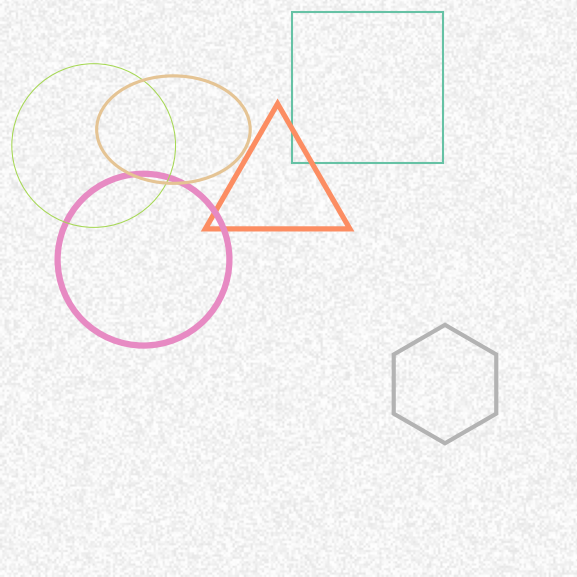[{"shape": "square", "thickness": 1, "radius": 0.65, "center": [0.636, 0.847]}, {"shape": "triangle", "thickness": 2.5, "radius": 0.72, "center": [0.481, 0.675]}, {"shape": "circle", "thickness": 3, "radius": 0.74, "center": [0.248, 0.55]}, {"shape": "circle", "thickness": 0.5, "radius": 0.71, "center": [0.162, 0.747]}, {"shape": "oval", "thickness": 1.5, "radius": 0.66, "center": [0.3, 0.775]}, {"shape": "hexagon", "thickness": 2, "radius": 0.51, "center": [0.771, 0.334]}]